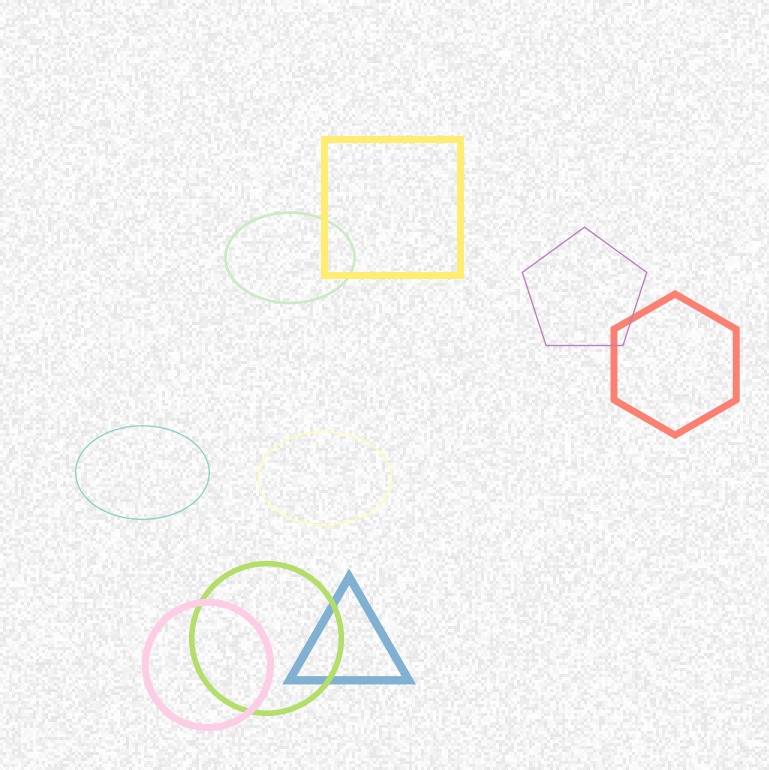[{"shape": "oval", "thickness": 0.5, "radius": 0.43, "center": [0.185, 0.386]}, {"shape": "oval", "thickness": 0.5, "radius": 0.43, "center": [0.422, 0.379]}, {"shape": "hexagon", "thickness": 2.5, "radius": 0.46, "center": [0.877, 0.527]}, {"shape": "triangle", "thickness": 3, "radius": 0.45, "center": [0.453, 0.161]}, {"shape": "circle", "thickness": 2, "radius": 0.49, "center": [0.346, 0.171]}, {"shape": "circle", "thickness": 2.5, "radius": 0.41, "center": [0.27, 0.136]}, {"shape": "pentagon", "thickness": 0.5, "radius": 0.42, "center": [0.759, 0.62]}, {"shape": "oval", "thickness": 1, "radius": 0.42, "center": [0.377, 0.665]}, {"shape": "square", "thickness": 2.5, "radius": 0.44, "center": [0.509, 0.731]}]